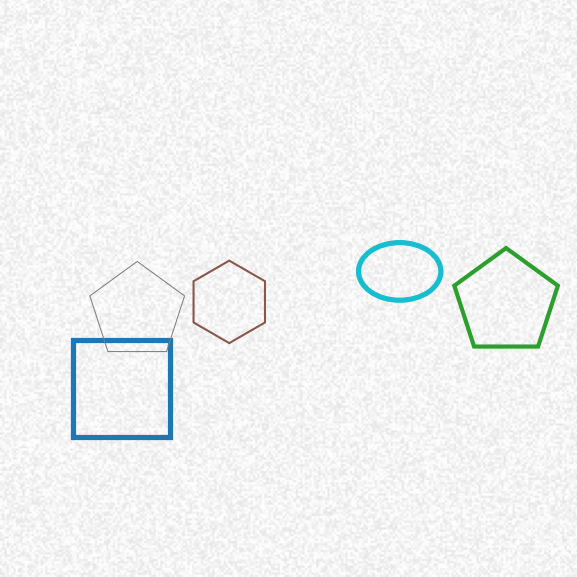[{"shape": "square", "thickness": 2.5, "radius": 0.42, "center": [0.211, 0.327]}, {"shape": "pentagon", "thickness": 2, "radius": 0.47, "center": [0.876, 0.475]}, {"shape": "hexagon", "thickness": 1, "radius": 0.36, "center": [0.397, 0.476]}, {"shape": "pentagon", "thickness": 0.5, "radius": 0.43, "center": [0.238, 0.46]}, {"shape": "oval", "thickness": 2.5, "radius": 0.36, "center": [0.692, 0.529]}]